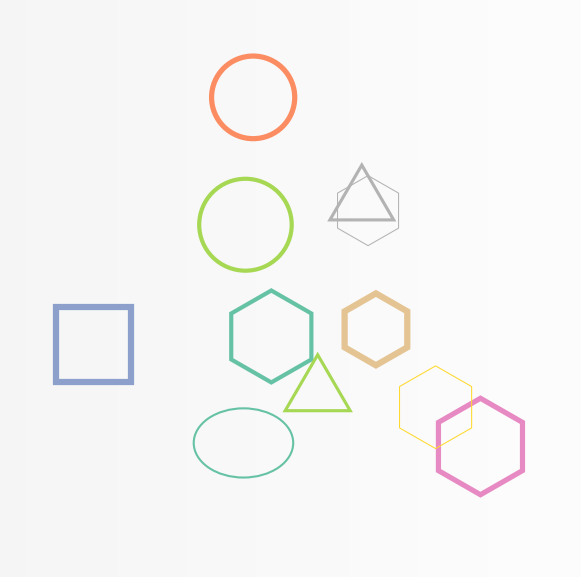[{"shape": "hexagon", "thickness": 2, "radius": 0.4, "center": [0.467, 0.417]}, {"shape": "oval", "thickness": 1, "radius": 0.43, "center": [0.419, 0.232]}, {"shape": "circle", "thickness": 2.5, "radius": 0.36, "center": [0.436, 0.831]}, {"shape": "square", "thickness": 3, "radius": 0.32, "center": [0.161, 0.403]}, {"shape": "hexagon", "thickness": 2.5, "radius": 0.42, "center": [0.827, 0.226]}, {"shape": "triangle", "thickness": 1.5, "radius": 0.32, "center": [0.547, 0.32]}, {"shape": "circle", "thickness": 2, "radius": 0.4, "center": [0.422, 0.61]}, {"shape": "hexagon", "thickness": 0.5, "radius": 0.36, "center": [0.749, 0.294]}, {"shape": "hexagon", "thickness": 3, "radius": 0.31, "center": [0.647, 0.429]}, {"shape": "hexagon", "thickness": 0.5, "radius": 0.3, "center": [0.633, 0.634]}, {"shape": "triangle", "thickness": 1.5, "radius": 0.32, "center": [0.622, 0.65]}]